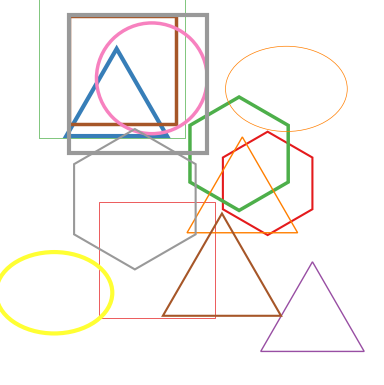[{"shape": "square", "thickness": 0.5, "radius": 0.75, "center": [0.408, 0.324]}, {"shape": "hexagon", "thickness": 1.5, "radius": 0.67, "center": [0.695, 0.524]}, {"shape": "triangle", "thickness": 3, "radius": 0.76, "center": [0.303, 0.722]}, {"shape": "hexagon", "thickness": 2.5, "radius": 0.74, "center": [0.621, 0.601]}, {"shape": "square", "thickness": 0.5, "radius": 0.95, "center": [0.29, 0.83]}, {"shape": "triangle", "thickness": 1, "radius": 0.78, "center": [0.812, 0.165]}, {"shape": "triangle", "thickness": 1, "radius": 0.83, "center": [0.629, 0.478]}, {"shape": "oval", "thickness": 0.5, "radius": 0.79, "center": [0.744, 0.769]}, {"shape": "oval", "thickness": 3, "radius": 0.75, "center": [0.141, 0.24]}, {"shape": "square", "thickness": 2.5, "radius": 0.7, "center": [0.318, 0.819]}, {"shape": "triangle", "thickness": 1.5, "radius": 0.89, "center": [0.576, 0.268]}, {"shape": "circle", "thickness": 2.5, "radius": 0.72, "center": [0.394, 0.797]}, {"shape": "hexagon", "thickness": 1.5, "radius": 0.91, "center": [0.35, 0.483]}, {"shape": "square", "thickness": 3, "radius": 0.9, "center": [0.359, 0.783]}]